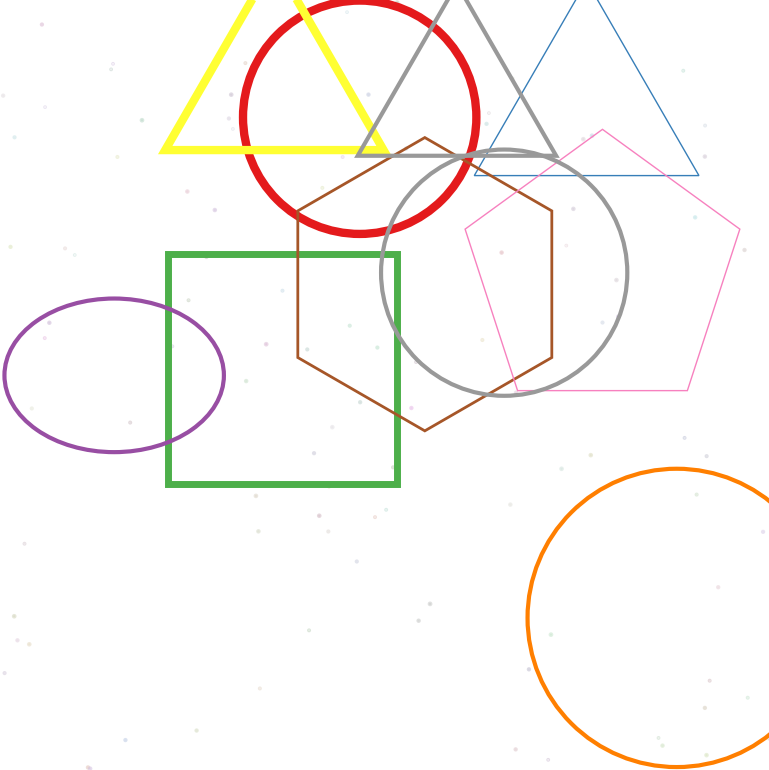[{"shape": "circle", "thickness": 3, "radius": 0.76, "center": [0.467, 0.848]}, {"shape": "triangle", "thickness": 0.5, "radius": 0.84, "center": [0.762, 0.856]}, {"shape": "square", "thickness": 2.5, "radius": 0.75, "center": [0.367, 0.521]}, {"shape": "oval", "thickness": 1.5, "radius": 0.71, "center": [0.148, 0.513]}, {"shape": "circle", "thickness": 1.5, "radius": 0.97, "center": [0.879, 0.198]}, {"shape": "triangle", "thickness": 3, "radius": 0.82, "center": [0.356, 0.887]}, {"shape": "hexagon", "thickness": 1, "radius": 0.95, "center": [0.552, 0.631]}, {"shape": "pentagon", "thickness": 0.5, "radius": 0.94, "center": [0.782, 0.644]}, {"shape": "circle", "thickness": 1.5, "radius": 0.8, "center": [0.655, 0.646]}, {"shape": "triangle", "thickness": 1.5, "radius": 0.74, "center": [0.593, 0.872]}]